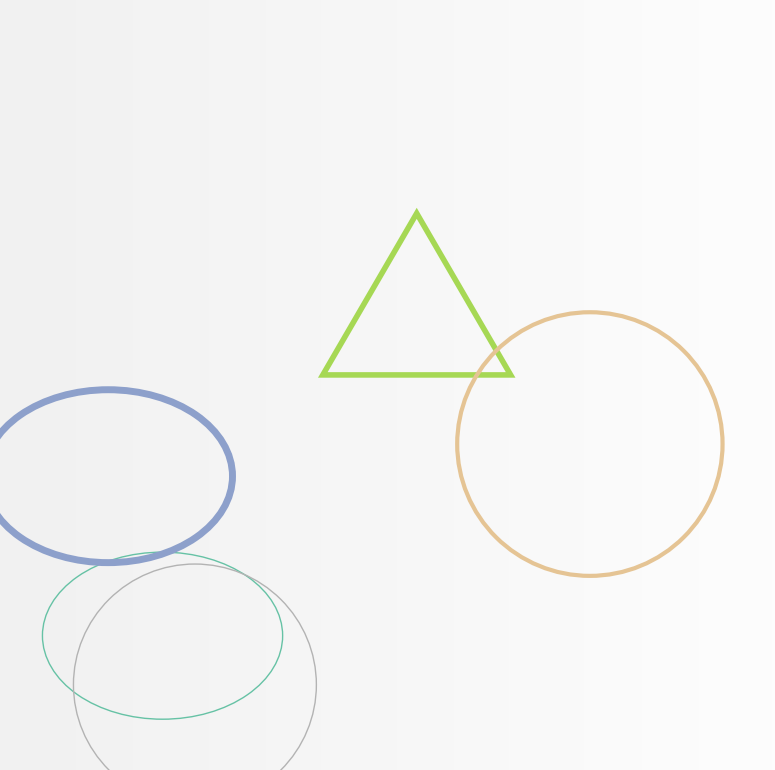[{"shape": "oval", "thickness": 0.5, "radius": 0.77, "center": [0.21, 0.174]}, {"shape": "oval", "thickness": 2.5, "radius": 0.8, "center": [0.14, 0.382]}, {"shape": "triangle", "thickness": 2, "radius": 0.7, "center": [0.538, 0.583]}, {"shape": "circle", "thickness": 1.5, "radius": 0.86, "center": [0.761, 0.423]}, {"shape": "circle", "thickness": 0.5, "radius": 0.78, "center": [0.251, 0.111]}]